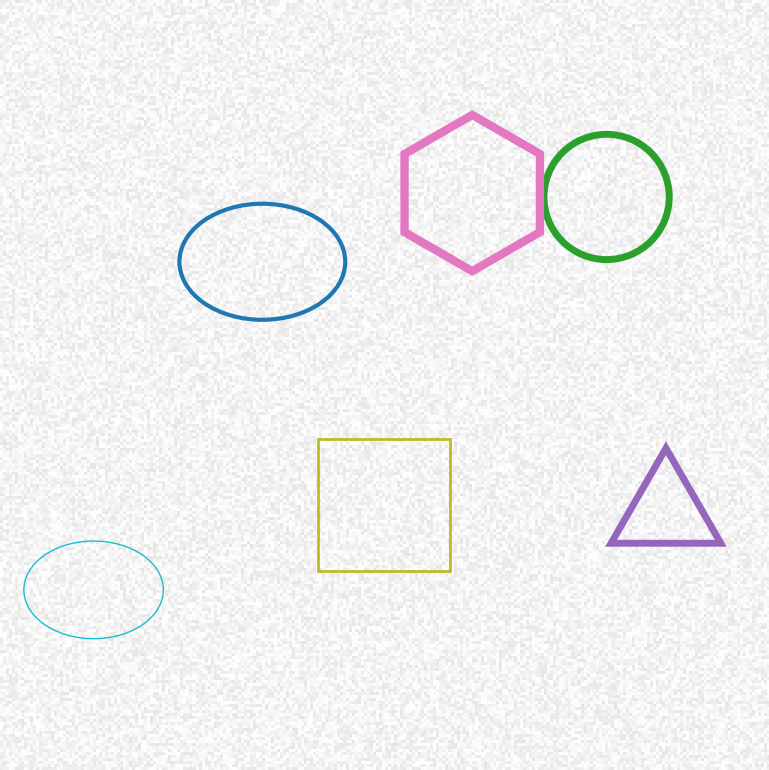[{"shape": "oval", "thickness": 1.5, "radius": 0.54, "center": [0.341, 0.66]}, {"shape": "circle", "thickness": 2.5, "radius": 0.41, "center": [0.788, 0.744]}, {"shape": "triangle", "thickness": 2.5, "radius": 0.41, "center": [0.865, 0.336]}, {"shape": "hexagon", "thickness": 3, "radius": 0.51, "center": [0.613, 0.749]}, {"shape": "square", "thickness": 1, "radius": 0.43, "center": [0.499, 0.344]}, {"shape": "oval", "thickness": 0.5, "radius": 0.45, "center": [0.122, 0.234]}]